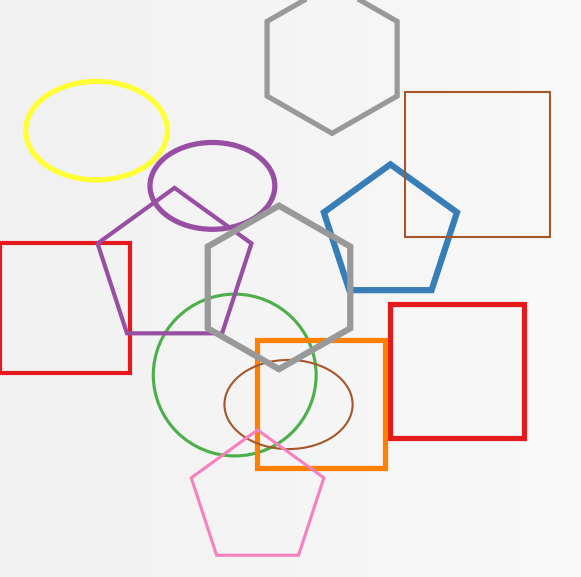[{"shape": "square", "thickness": 2.5, "radius": 0.58, "center": [0.785, 0.357]}, {"shape": "square", "thickness": 2, "radius": 0.56, "center": [0.112, 0.466]}, {"shape": "pentagon", "thickness": 3, "radius": 0.6, "center": [0.672, 0.594]}, {"shape": "circle", "thickness": 1.5, "radius": 0.7, "center": [0.404, 0.35]}, {"shape": "pentagon", "thickness": 2, "radius": 0.7, "center": [0.3, 0.535]}, {"shape": "oval", "thickness": 2.5, "radius": 0.54, "center": [0.365, 0.677]}, {"shape": "square", "thickness": 2.5, "radius": 0.55, "center": [0.552, 0.299]}, {"shape": "oval", "thickness": 2.5, "radius": 0.61, "center": [0.166, 0.773]}, {"shape": "oval", "thickness": 1, "radius": 0.55, "center": [0.496, 0.299]}, {"shape": "square", "thickness": 1, "radius": 0.63, "center": [0.821, 0.714]}, {"shape": "pentagon", "thickness": 1.5, "radius": 0.6, "center": [0.443, 0.135]}, {"shape": "hexagon", "thickness": 2.5, "radius": 0.65, "center": [0.571, 0.897]}, {"shape": "hexagon", "thickness": 3, "radius": 0.71, "center": [0.48, 0.501]}]